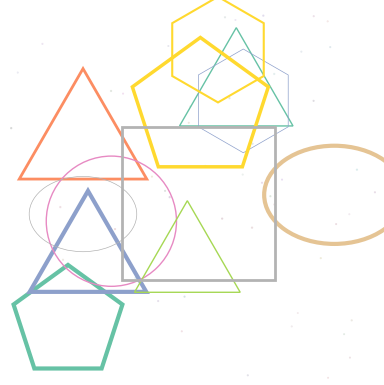[{"shape": "triangle", "thickness": 1, "radius": 0.85, "center": [0.614, 0.758]}, {"shape": "pentagon", "thickness": 3, "radius": 0.74, "center": [0.177, 0.163]}, {"shape": "triangle", "thickness": 2, "radius": 0.96, "center": [0.216, 0.631]}, {"shape": "hexagon", "thickness": 0.5, "radius": 0.67, "center": [0.632, 0.738]}, {"shape": "triangle", "thickness": 3, "radius": 0.87, "center": [0.229, 0.329]}, {"shape": "circle", "thickness": 1, "radius": 0.85, "center": [0.289, 0.425]}, {"shape": "triangle", "thickness": 1, "radius": 0.79, "center": [0.487, 0.32]}, {"shape": "pentagon", "thickness": 2.5, "radius": 0.93, "center": [0.52, 0.717]}, {"shape": "hexagon", "thickness": 1.5, "radius": 0.69, "center": [0.566, 0.871]}, {"shape": "oval", "thickness": 3, "radius": 0.91, "center": [0.868, 0.494]}, {"shape": "square", "thickness": 2, "radius": 0.99, "center": [0.515, 0.472]}, {"shape": "oval", "thickness": 0.5, "radius": 0.7, "center": [0.216, 0.444]}]